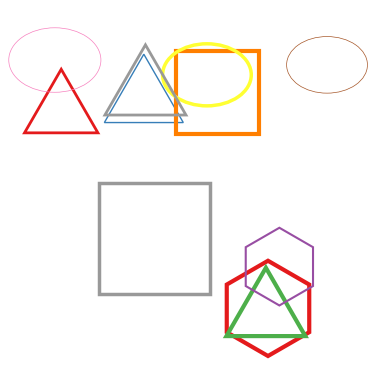[{"shape": "hexagon", "thickness": 3, "radius": 0.62, "center": [0.696, 0.199]}, {"shape": "triangle", "thickness": 2, "radius": 0.55, "center": [0.159, 0.71]}, {"shape": "triangle", "thickness": 1, "radius": 0.59, "center": [0.374, 0.741]}, {"shape": "triangle", "thickness": 3, "radius": 0.59, "center": [0.691, 0.186]}, {"shape": "hexagon", "thickness": 1.5, "radius": 0.5, "center": [0.726, 0.308]}, {"shape": "square", "thickness": 3, "radius": 0.54, "center": [0.565, 0.76]}, {"shape": "oval", "thickness": 2.5, "radius": 0.58, "center": [0.538, 0.806]}, {"shape": "oval", "thickness": 0.5, "radius": 0.52, "center": [0.849, 0.832]}, {"shape": "oval", "thickness": 0.5, "radius": 0.6, "center": [0.142, 0.844]}, {"shape": "triangle", "thickness": 2, "radius": 0.61, "center": [0.378, 0.762]}, {"shape": "square", "thickness": 2.5, "radius": 0.72, "center": [0.4, 0.381]}]